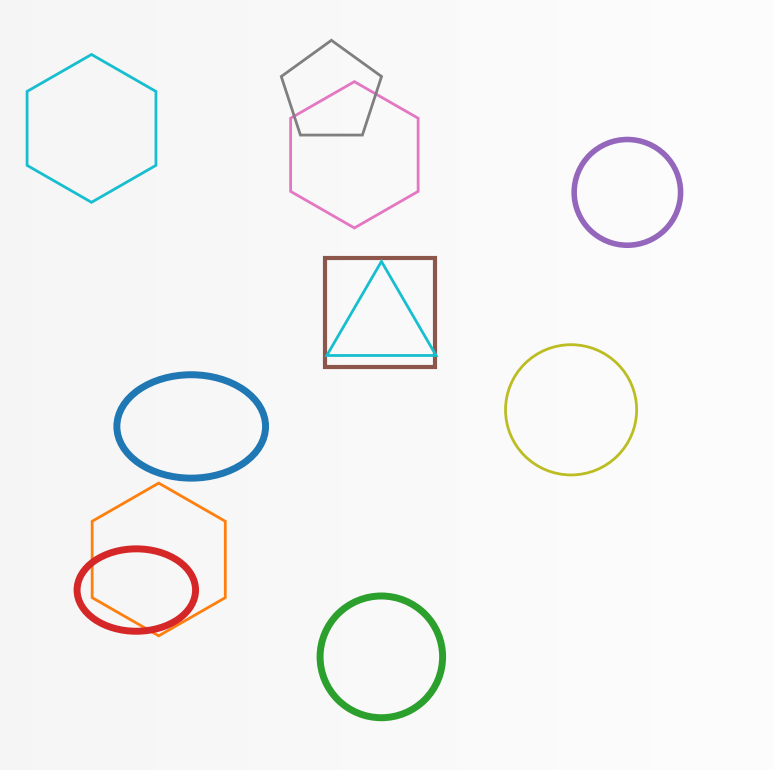[{"shape": "oval", "thickness": 2.5, "radius": 0.48, "center": [0.247, 0.446]}, {"shape": "hexagon", "thickness": 1, "radius": 0.5, "center": [0.205, 0.273]}, {"shape": "circle", "thickness": 2.5, "radius": 0.4, "center": [0.492, 0.147]}, {"shape": "oval", "thickness": 2.5, "radius": 0.38, "center": [0.176, 0.234]}, {"shape": "circle", "thickness": 2, "radius": 0.34, "center": [0.81, 0.75]}, {"shape": "square", "thickness": 1.5, "radius": 0.36, "center": [0.491, 0.594]}, {"shape": "hexagon", "thickness": 1, "radius": 0.48, "center": [0.457, 0.799]}, {"shape": "pentagon", "thickness": 1, "radius": 0.34, "center": [0.428, 0.88]}, {"shape": "circle", "thickness": 1, "radius": 0.42, "center": [0.737, 0.468]}, {"shape": "triangle", "thickness": 1, "radius": 0.41, "center": [0.492, 0.579]}, {"shape": "hexagon", "thickness": 1, "radius": 0.48, "center": [0.118, 0.833]}]